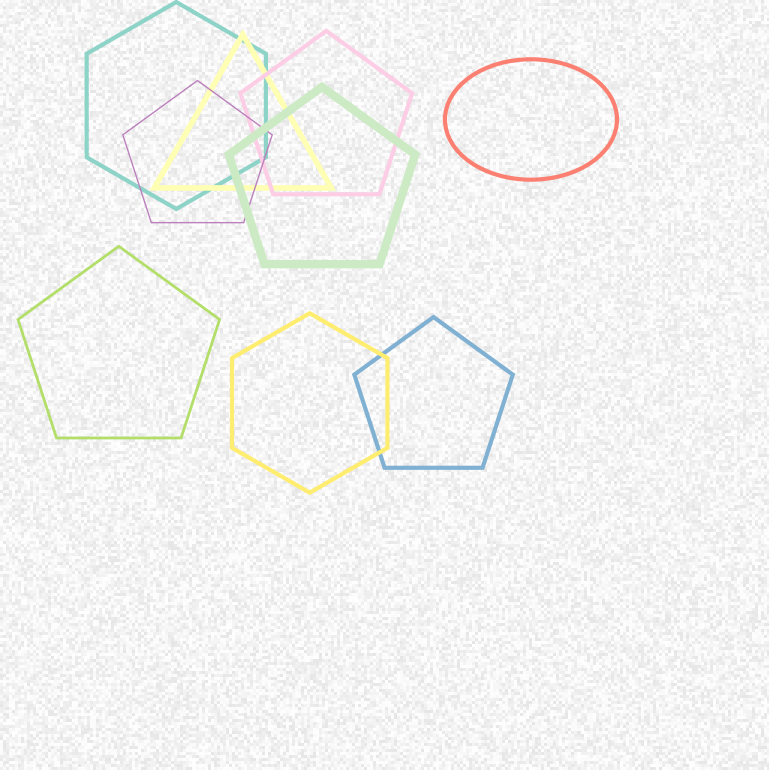[{"shape": "hexagon", "thickness": 1.5, "radius": 0.67, "center": [0.229, 0.863]}, {"shape": "triangle", "thickness": 2, "radius": 0.66, "center": [0.315, 0.822]}, {"shape": "oval", "thickness": 1.5, "radius": 0.56, "center": [0.69, 0.845]}, {"shape": "pentagon", "thickness": 1.5, "radius": 0.54, "center": [0.563, 0.48]}, {"shape": "pentagon", "thickness": 1, "radius": 0.69, "center": [0.154, 0.543]}, {"shape": "pentagon", "thickness": 1.5, "radius": 0.59, "center": [0.424, 0.843]}, {"shape": "pentagon", "thickness": 0.5, "radius": 0.51, "center": [0.256, 0.793]}, {"shape": "pentagon", "thickness": 3, "radius": 0.64, "center": [0.418, 0.76]}, {"shape": "hexagon", "thickness": 1.5, "radius": 0.58, "center": [0.402, 0.477]}]